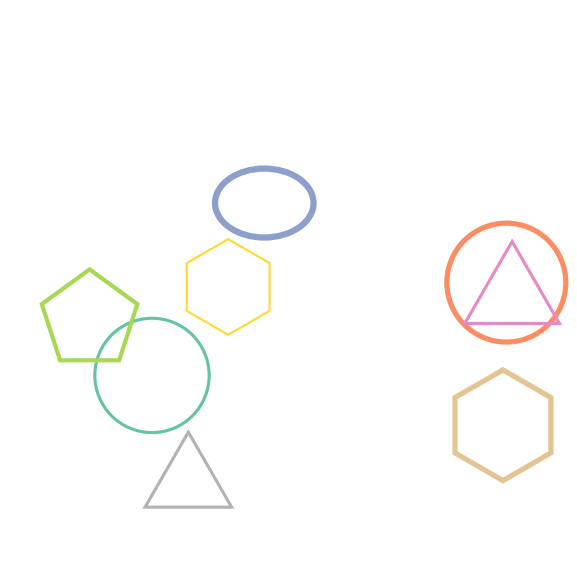[{"shape": "circle", "thickness": 1.5, "radius": 0.49, "center": [0.263, 0.349]}, {"shape": "circle", "thickness": 2.5, "radius": 0.51, "center": [0.877, 0.51]}, {"shape": "oval", "thickness": 3, "radius": 0.43, "center": [0.458, 0.648]}, {"shape": "triangle", "thickness": 1.5, "radius": 0.47, "center": [0.887, 0.486]}, {"shape": "pentagon", "thickness": 2, "radius": 0.44, "center": [0.155, 0.446]}, {"shape": "hexagon", "thickness": 1, "radius": 0.41, "center": [0.395, 0.502]}, {"shape": "hexagon", "thickness": 2.5, "radius": 0.48, "center": [0.871, 0.263]}, {"shape": "triangle", "thickness": 1.5, "radius": 0.43, "center": [0.326, 0.164]}]